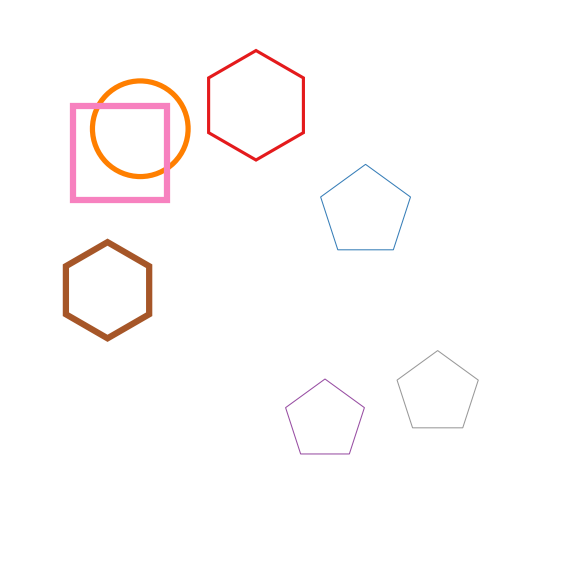[{"shape": "hexagon", "thickness": 1.5, "radius": 0.47, "center": [0.443, 0.817]}, {"shape": "pentagon", "thickness": 0.5, "radius": 0.41, "center": [0.633, 0.633]}, {"shape": "pentagon", "thickness": 0.5, "radius": 0.36, "center": [0.563, 0.271]}, {"shape": "circle", "thickness": 2.5, "radius": 0.41, "center": [0.243, 0.776]}, {"shape": "hexagon", "thickness": 3, "radius": 0.42, "center": [0.186, 0.497]}, {"shape": "square", "thickness": 3, "radius": 0.41, "center": [0.208, 0.735]}, {"shape": "pentagon", "thickness": 0.5, "radius": 0.37, "center": [0.758, 0.318]}]